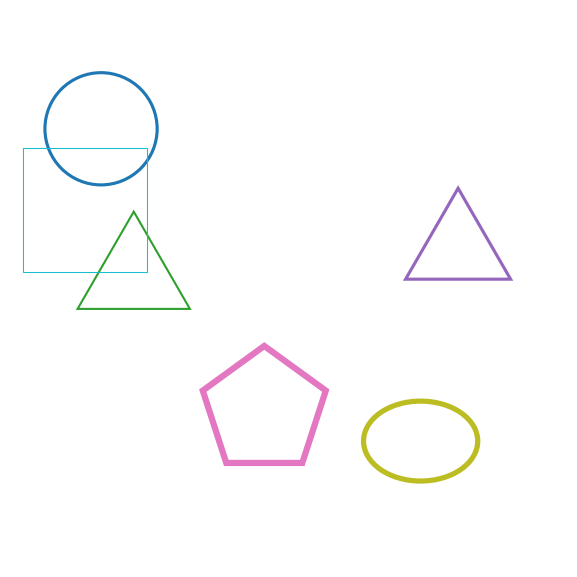[{"shape": "circle", "thickness": 1.5, "radius": 0.49, "center": [0.175, 0.776]}, {"shape": "triangle", "thickness": 1, "radius": 0.56, "center": [0.232, 0.52]}, {"shape": "triangle", "thickness": 1.5, "radius": 0.52, "center": [0.793, 0.568]}, {"shape": "pentagon", "thickness": 3, "radius": 0.56, "center": [0.458, 0.288]}, {"shape": "oval", "thickness": 2.5, "radius": 0.49, "center": [0.728, 0.235]}, {"shape": "square", "thickness": 0.5, "radius": 0.53, "center": [0.148, 0.635]}]